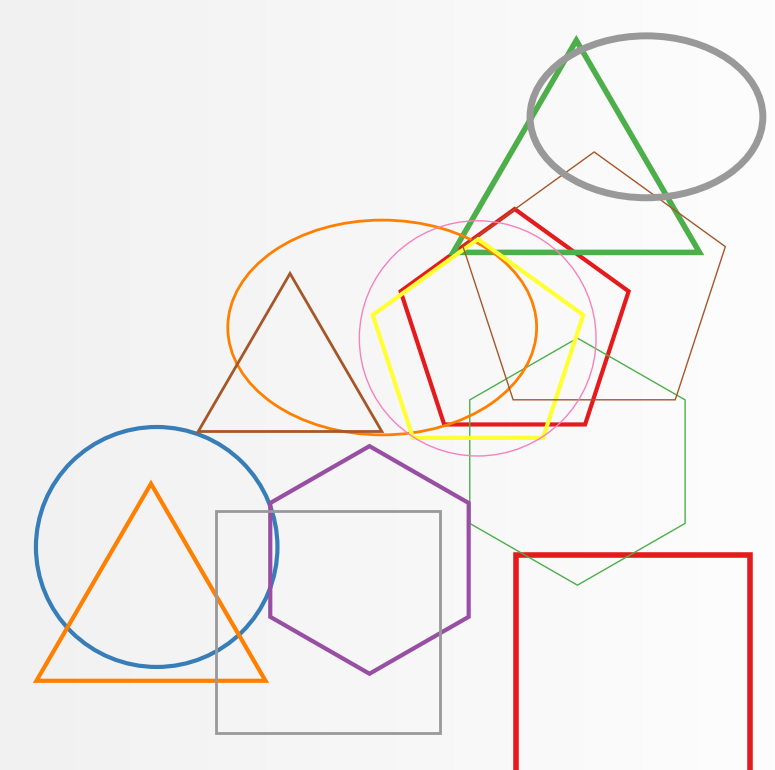[{"shape": "square", "thickness": 2, "radius": 0.75, "center": [0.817, 0.128]}, {"shape": "pentagon", "thickness": 1.5, "radius": 0.77, "center": [0.664, 0.574]}, {"shape": "circle", "thickness": 1.5, "radius": 0.78, "center": [0.202, 0.29]}, {"shape": "hexagon", "thickness": 0.5, "radius": 0.8, "center": [0.745, 0.4]}, {"shape": "triangle", "thickness": 2, "radius": 0.92, "center": [0.744, 0.764]}, {"shape": "hexagon", "thickness": 1.5, "radius": 0.74, "center": [0.477, 0.273]}, {"shape": "oval", "thickness": 1, "radius": 1.0, "center": [0.493, 0.575]}, {"shape": "triangle", "thickness": 1.5, "radius": 0.85, "center": [0.195, 0.201]}, {"shape": "pentagon", "thickness": 1.5, "radius": 0.71, "center": [0.617, 0.547]}, {"shape": "pentagon", "thickness": 0.5, "radius": 0.89, "center": [0.767, 0.625]}, {"shape": "triangle", "thickness": 1, "radius": 0.68, "center": [0.374, 0.508]}, {"shape": "circle", "thickness": 0.5, "radius": 0.76, "center": [0.616, 0.561]}, {"shape": "square", "thickness": 1, "radius": 0.72, "center": [0.423, 0.192]}, {"shape": "oval", "thickness": 2.5, "radius": 0.75, "center": [0.834, 0.848]}]